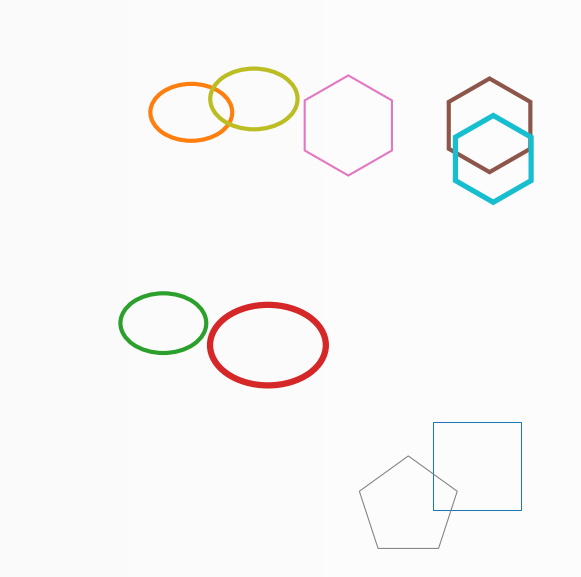[{"shape": "square", "thickness": 0.5, "radius": 0.38, "center": [0.821, 0.192]}, {"shape": "oval", "thickness": 2, "radius": 0.35, "center": [0.329, 0.805]}, {"shape": "oval", "thickness": 2, "radius": 0.37, "center": [0.281, 0.44]}, {"shape": "oval", "thickness": 3, "radius": 0.5, "center": [0.461, 0.402]}, {"shape": "hexagon", "thickness": 2, "radius": 0.41, "center": [0.842, 0.782]}, {"shape": "hexagon", "thickness": 1, "radius": 0.43, "center": [0.599, 0.782]}, {"shape": "pentagon", "thickness": 0.5, "radius": 0.44, "center": [0.702, 0.121]}, {"shape": "oval", "thickness": 2, "radius": 0.38, "center": [0.437, 0.828]}, {"shape": "hexagon", "thickness": 2.5, "radius": 0.38, "center": [0.849, 0.724]}]